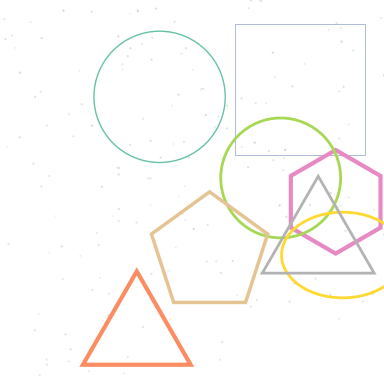[{"shape": "circle", "thickness": 1, "radius": 0.85, "center": [0.415, 0.748]}, {"shape": "triangle", "thickness": 3, "radius": 0.81, "center": [0.355, 0.133]}, {"shape": "square", "thickness": 0.5, "radius": 0.85, "center": [0.778, 0.768]}, {"shape": "hexagon", "thickness": 3, "radius": 0.67, "center": [0.872, 0.476]}, {"shape": "circle", "thickness": 2, "radius": 0.78, "center": [0.729, 0.538]}, {"shape": "oval", "thickness": 2, "radius": 0.79, "center": [0.89, 0.338]}, {"shape": "pentagon", "thickness": 2.5, "radius": 0.79, "center": [0.544, 0.343]}, {"shape": "triangle", "thickness": 2, "radius": 0.84, "center": [0.827, 0.374]}]